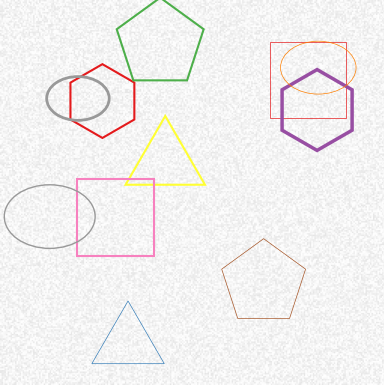[{"shape": "hexagon", "thickness": 1.5, "radius": 0.48, "center": [0.266, 0.738]}, {"shape": "square", "thickness": 0.5, "radius": 0.49, "center": [0.8, 0.793]}, {"shape": "triangle", "thickness": 0.5, "radius": 0.54, "center": [0.333, 0.11]}, {"shape": "pentagon", "thickness": 1.5, "radius": 0.59, "center": [0.416, 0.887]}, {"shape": "hexagon", "thickness": 2.5, "radius": 0.52, "center": [0.824, 0.714]}, {"shape": "oval", "thickness": 0.5, "radius": 0.49, "center": [0.827, 0.824]}, {"shape": "triangle", "thickness": 1.5, "radius": 0.6, "center": [0.429, 0.58]}, {"shape": "pentagon", "thickness": 0.5, "radius": 0.57, "center": [0.685, 0.266]}, {"shape": "square", "thickness": 1.5, "radius": 0.5, "center": [0.299, 0.436]}, {"shape": "oval", "thickness": 1, "radius": 0.59, "center": [0.129, 0.437]}, {"shape": "oval", "thickness": 2, "radius": 0.41, "center": [0.202, 0.744]}]